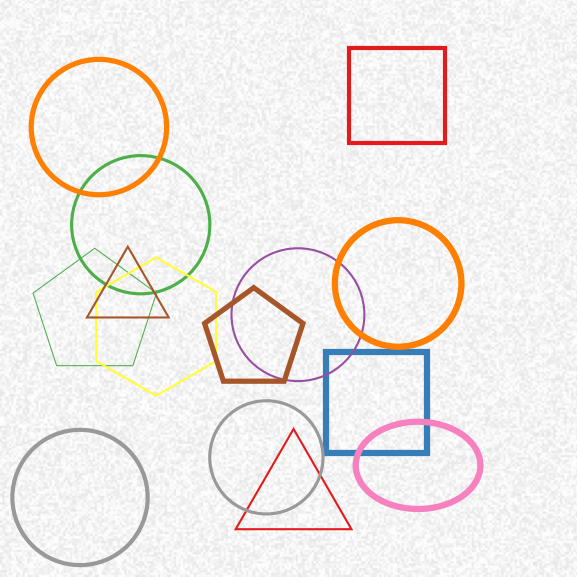[{"shape": "triangle", "thickness": 1, "radius": 0.58, "center": [0.508, 0.141]}, {"shape": "square", "thickness": 2, "radius": 0.41, "center": [0.687, 0.834]}, {"shape": "square", "thickness": 3, "radius": 0.44, "center": [0.652, 0.302]}, {"shape": "pentagon", "thickness": 0.5, "radius": 0.56, "center": [0.164, 0.457]}, {"shape": "circle", "thickness": 1.5, "radius": 0.6, "center": [0.244, 0.61]}, {"shape": "circle", "thickness": 1, "radius": 0.58, "center": [0.516, 0.454]}, {"shape": "circle", "thickness": 3, "radius": 0.55, "center": [0.689, 0.508]}, {"shape": "circle", "thickness": 2.5, "radius": 0.59, "center": [0.171, 0.779]}, {"shape": "hexagon", "thickness": 1, "radius": 0.6, "center": [0.27, 0.434]}, {"shape": "triangle", "thickness": 1, "radius": 0.41, "center": [0.221, 0.49]}, {"shape": "pentagon", "thickness": 2.5, "radius": 0.45, "center": [0.439, 0.411]}, {"shape": "oval", "thickness": 3, "radius": 0.54, "center": [0.724, 0.193]}, {"shape": "circle", "thickness": 2, "radius": 0.59, "center": [0.139, 0.138]}, {"shape": "circle", "thickness": 1.5, "radius": 0.49, "center": [0.461, 0.207]}]